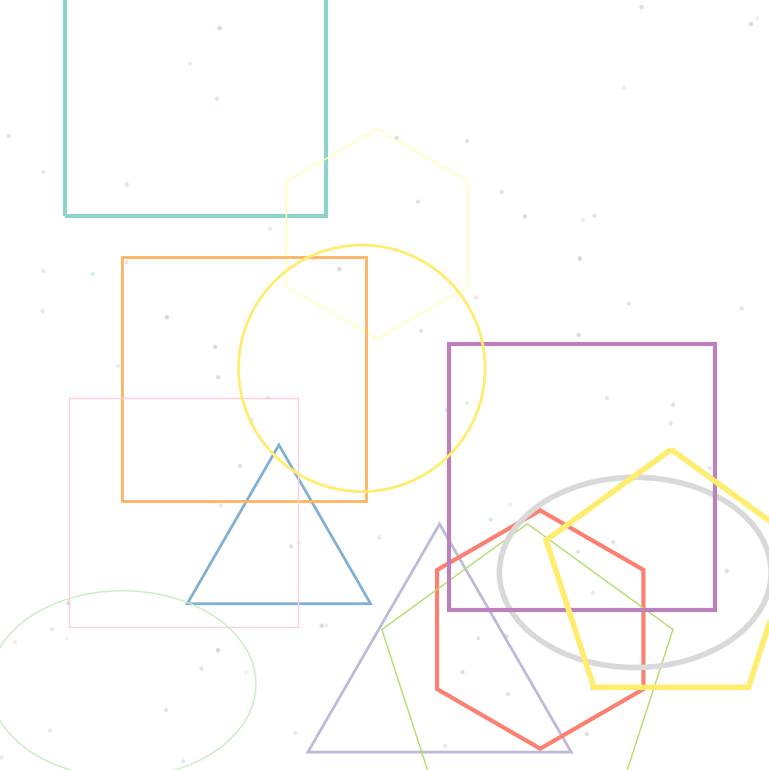[{"shape": "square", "thickness": 1.5, "radius": 0.85, "center": [0.254, 0.89]}, {"shape": "hexagon", "thickness": 0.5, "radius": 0.68, "center": [0.49, 0.696]}, {"shape": "triangle", "thickness": 1, "radius": 0.99, "center": [0.571, 0.122]}, {"shape": "hexagon", "thickness": 1.5, "radius": 0.77, "center": [0.702, 0.182]}, {"shape": "triangle", "thickness": 1, "radius": 0.69, "center": [0.362, 0.285]}, {"shape": "square", "thickness": 1, "radius": 0.79, "center": [0.317, 0.508]}, {"shape": "pentagon", "thickness": 0.5, "radius": 0.99, "center": [0.685, 0.121]}, {"shape": "square", "thickness": 0.5, "radius": 0.74, "center": [0.238, 0.334]}, {"shape": "oval", "thickness": 2, "radius": 0.88, "center": [0.825, 0.257]}, {"shape": "square", "thickness": 1.5, "radius": 0.86, "center": [0.755, 0.38]}, {"shape": "oval", "thickness": 0.5, "radius": 0.87, "center": [0.159, 0.112]}, {"shape": "circle", "thickness": 1, "radius": 0.8, "center": [0.47, 0.522]}, {"shape": "pentagon", "thickness": 2, "radius": 0.85, "center": [0.872, 0.246]}]